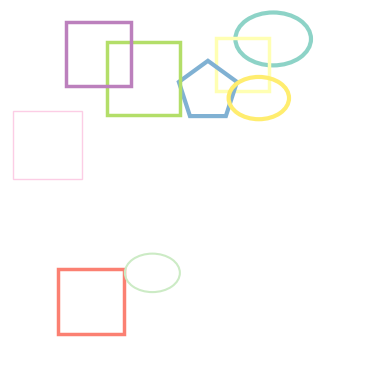[{"shape": "oval", "thickness": 3, "radius": 0.49, "center": [0.71, 0.899]}, {"shape": "square", "thickness": 2.5, "radius": 0.35, "center": [0.63, 0.833]}, {"shape": "square", "thickness": 2.5, "radius": 0.43, "center": [0.236, 0.217]}, {"shape": "pentagon", "thickness": 3, "radius": 0.4, "center": [0.54, 0.763]}, {"shape": "square", "thickness": 2.5, "radius": 0.48, "center": [0.373, 0.796]}, {"shape": "square", "thickness": 1, "radius": 0.44, "center": [0.124, 0.623]}, {"shape": "square", "thickness": 2.5, "radius": 0.42, "center": [0.256, 0.86]}, {"shape": "oval", "thickness": 1.5, "radius": 0.36, "center": [0.396, 0.291]}, {"shape": "oval", "thickness": 3, "radius": 0.39, "center": [0.672, 0.745]}]